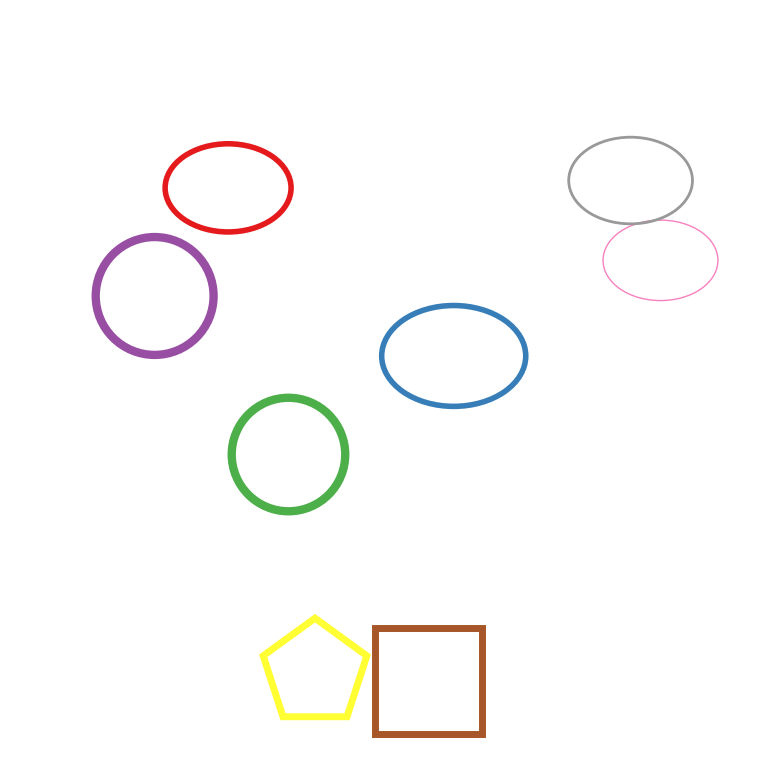[{"shape": "oval", "thickness": 2, "radius": 0.41, "center": [0.296, 0.756]}, {"shape": "oval", "thickness": 2, "radius": 0.47, "center": [0.589, 0.538]}, {"shape": "circle", "thickness": 3, "radius": 0.37, "center": [0.375, 0.41]}, {"shape": "circle", "thickness": 3, "radius": 0.38, "center": [0.201, 0.616]}, {"shape": "pentagon", "thickness": 2.5, "radius": 0.35, "center": [0.409, 0.126]}, {"shape": "square", "thickness": 2.5, "radius": 0.35, "center": [0.556, 0.115]}, {"shape": "oval", "thickness": 0.5, "radius": 0.37, "center": [0.858, 0.662]}, {"shape": "oval", "thickness": 1, "radius": 0.4, "center": [0.819, 0.766]}]